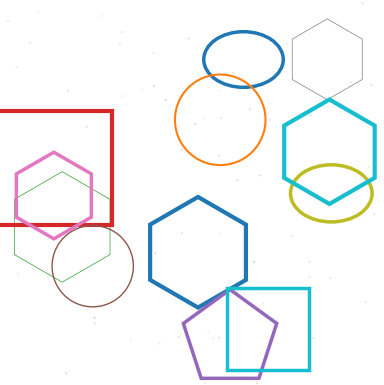[{"shape": "hexagon", "thickness": 3, "radius": 0.72, "center": [0.514, 0.345]}, {"shape": "oval", "thickness": 2.5, "radius": 0.52, "center": [0.632, 0.845]}, {"shape": "circle", "thickness": 1.5, "radius": 0.59, "center": [0.572, 0.689]}, {"shape": "hexagon", "thickness": 0.5, "radius": 0.72, "center": [0.162, 0.411]}, {"shape": "square", "thickness": 3, "radius": 0.74, "center": [0.144, 0.563]}, {"shape": "pentagon", "thickness": 2.5, "radius": 0.64, "center": [0.598, 0.12]}, {"shape": "circle", "thickness": 1, "radius": 0.53, "center": [0.241, 0.309]}, {"shape": "hexagon", "thickness": 2.5, "radius": 0.56, "center": [0.14, 0.492]}, {"shape": "hexagon", "thickness": 0.5, "radius": 0.52, "center": [0.85, 0.846]}, {"shape": "oval", "thickness": 2.5, "radius": 0.53, "center": [0.86, 0.498]}, {"shape": "square", "thickness": 2.5, "radius": 0.53, "center": [0.695, 0.145]}, {"shape": "hexagon", "thickness": 3, "radius": 0.68, "center": [0.856, 0.606]}]